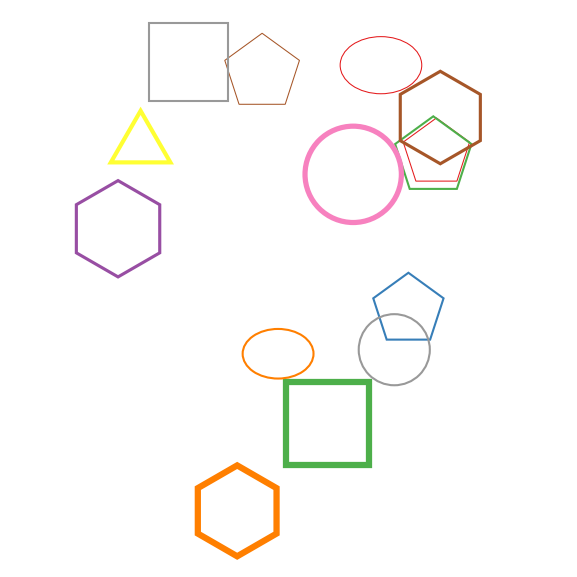[{"shape": "pentagon", "thickness": 0.5, "radius": 0.3, "center": [0.756, 0.734]}, {"shape": "oval", "thickness": 0.5, "radius": 0.35, "center": [0.66, 0.886]}, {"shape": "pentagon", "thickness": 1, "radius": 0.32, "center": [0.707, 0.463]}, {"shape": "square", "thickness": 3, "radius": 0.36, "center": [0.567, 0.266]}, {"shape": "pentagon", "thickness": 1, "radius": 0.35, "center": [0.75, 0.728]}, {"shape": "hexagon", "thickness": 1.5, "radius": 0.42, "center": [0.204, 0.603]}, {"shape": "hexagon", "thickness": 3, "radius": 0.39, "center": [0.411, 0.115]}, {"shape": "oval", "thickness": 1, "radius": 0.31, "center": [0.482, 0.387]}, {"shape": "triangle", "thickness": 2, "radius": 0.3, "center": [0.243, 0.748]}, {"shape": "pentagon", "thickness": 0.5, "radius": 0.34, "center": [0.454, 0.874]}, {"shape": "hexagon", "thickness": 1.5, "radius": 0.4, "center": [0.762, 0.796]}, {"shape": "circle", "thickness": 2.5, "radius": 0.42, "center": [0.612, 0.697]}, {"shape": "square", "thickness": 1, "radius": 0.34, "center": [0.326, 0.892]}, {"shape": "circle", "thickness": 1, "radius": 0.31, "center": [0.683, 0.394]}]